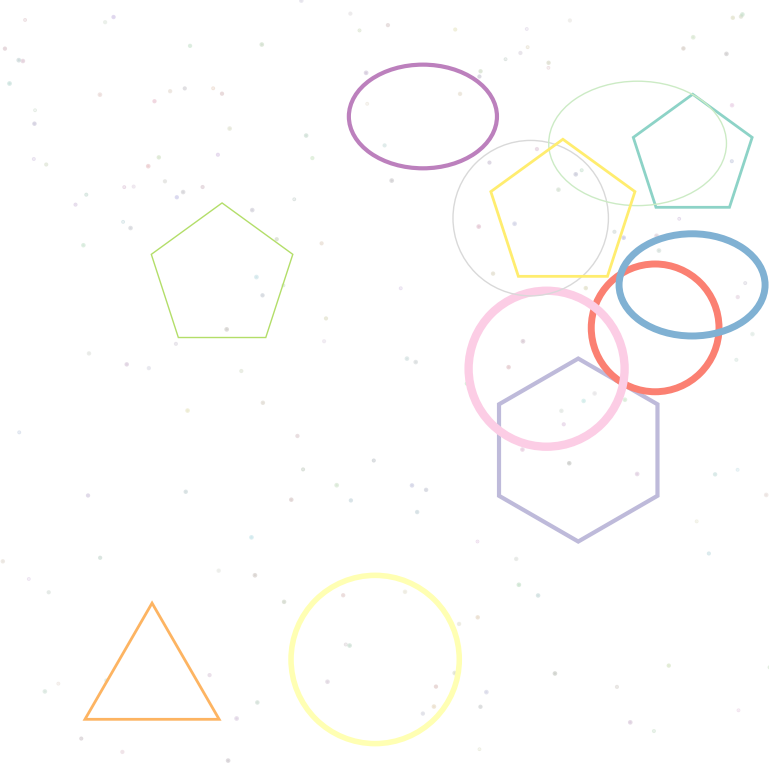[{"shape": "pentagon", "thickness": 1, "radius": 0.41, "center": [0.9, 0.796]}, {"shape": "circle", "thickness": 2, "radius": 0.55, "center": [0.487, 0.144]}, {"shape": "hexagon", "thickness": 1.5, "radius": 0.59, "center": [0.751, 0.416]}, {"shape": "circle", "thickness": 2.5, "radius": 0.41, "center": [0.851, 0.574]}, {"shape": "oval", "thickness": 2.5, "radius": 0.47, "center": [0.899, 0.63]}, {"shape": "triangle", "thickness": 1, "radius": 0.5, "center": [0.197, 0.116]}, {"shape": "pentagon", "thickness": 0.5, "radius": 0.48, "center": [0.288, 0.64]}, {"shape": "circle", "thickness": 3, "radius": 0.51, "center": [0.71, 0.521]}, {"shape": "circle", "thickness": 0.5, "radius": 0.5, "center": [0.689, 0.717]}, {"shape": "oval", "thickness": 1.5, "radius": 0.48, "center": [0.549, 0.849]}, {"shape": "oval", "thickness": 0.5, "radius": 0.58, "center": [0.828, 0.814]}, {"shape": "pentagon", "thickness": 1, "radius": 0.49, "center": [0.731, 0.721]}]